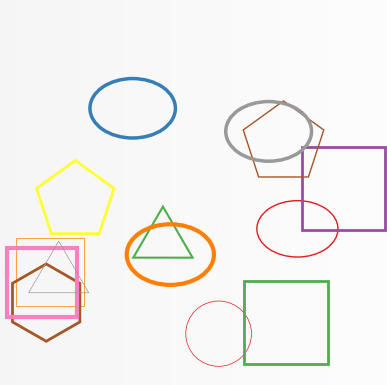[{"shape": "oval", "thickness": 1, "radius": 0.52, "center": [0.768, 0.406]}, {"shape": "circle", "thickness": 0.5, "radius": 0.42, "center": [0.564, 0.133]}, {"shape": "oval", "thickness": 2.5, "radius": 0.55, "center": [0.342, 0.719]}, {"shape": "square", "thickness": 2, "radius": 0.54, "center": [0.737, 0.162]}, {"shape": "triangle", "thickness": 1.5, "radius": 0.44, "center": [0.42, 0.375]}, {"shape": "square", "thickness": 2, "radius": 0.54, "center": [0.887, 0.51]}, {"shape": "square", "thickness": 0.5, "radius": 0.44, "center": [0.129, 0.293]}, {"shape": "oval", "thickness": 3, "radius": 0.56, "center": [0.44, 0.339]}, {"shape": "pentagon", "thickness": 2, "radius": 0.53, "center": [0.194, 0.478]}, {"shape": "hexagon", "thickness": 2, "radius": 0.5, "center": [0.119, 0.214]}, {"shape": "pentagon", "thickness": 1, "radius": 0.55, "center": [0.732, 0.629]}, {"shape": "square", "thickness": 3, "radius": 0.45, "center": [0.109, 0.266]}, {"shape": "triangle", "thickness": 0.5, "radius": 0.45, "center": [0.151, 0.284]}, {"shape": "oval", "thickness": 2.5, "radius": 0.55, "center": [0.693, 0.659]}]